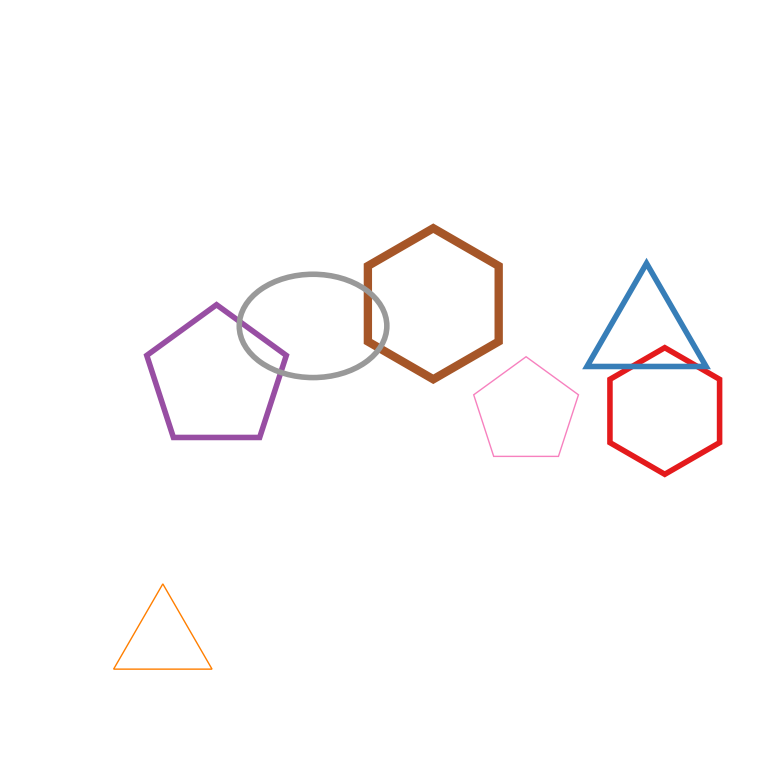[{"shape": "hexagon", "thickness": 2, "radius": 0.41, "center": [0.863, 0.466]}, {"shape": "triangle", "thickness": 2, "radius": 0.45, "center": [0.84, 0.569]}, {"shape": "pentagon", "thickness": 2, "radius": 0.48, "center": [0.281, 0.509]}, {"shape": "triangle", "thickness": 0.5, "radius": 0.37, "center": [0.211, 0.168]}, {"shape": "hexagon", "thickness": 3, "radius": 0.49, "center": [0.563, 0.606]}, {"shape": "pentagon", "thickness": 0.5, "radius": 0.36, "center": [0.683, 0.465]}, {"shape": "oval", "thickness": 2, "radius": 0.48, "center": [0.407, 0.577]}]